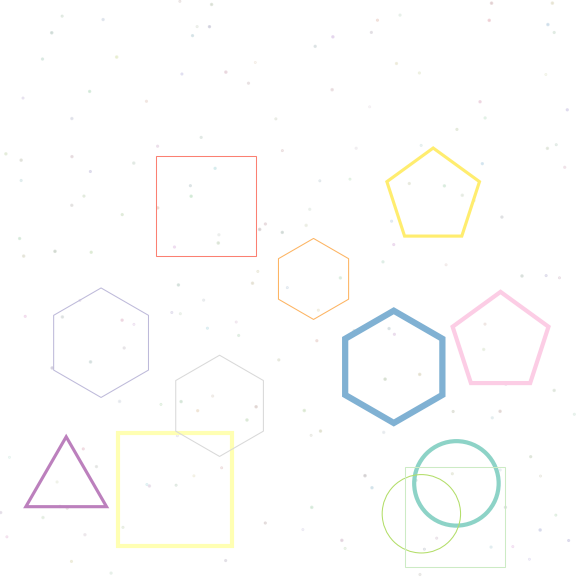[{"shape": "circle", "thickness": 2, "radius": 0.37, "center": [0.79, 0.162]}, {"shape": "square", "thickness": 2, "radius": 0.49, "center": [0.303, 0.151]}, {"shape": "hexagon", "thickness": 0.5, "radius": 0.47, "center": [0.175, 0.406]}, {"shape": "square", "thickness": 0.5, "radius": 0.44, "center": [0.357, 0.642]}, {"shape": "hexagon", "thickness": 3, "radius": 0.49, "center": [0.682, 0.364]}, {"shape": "hexagon", "thickness": 0.5, "radius": 0.35, "center": [0.543, 0.516]}, {"shape": "circle", "thickness": 0.5, "radius": 0.34, "center": [0.73, 0.109]}, {"shape": "pentagon", "thickness": 2, "radius": 0.44, "center": [0.867, 0.406]}, {"shape": "hexagon", "thickness": 0.5, "radius": 0.44, "center": [0.38, 0.296]}, {"shape": "triangle", "thickness": 1.5, "radius": 0.4, "center": [0.115, 0.162]}, {"shape": "square", "thickness": 0.5, "radius": 0.44, "center": [0.788, 0.104]}, {"shape": "pentagon", "thickness": 1.5, "radius": 0.42, "center": [0.75, 0.659]}]